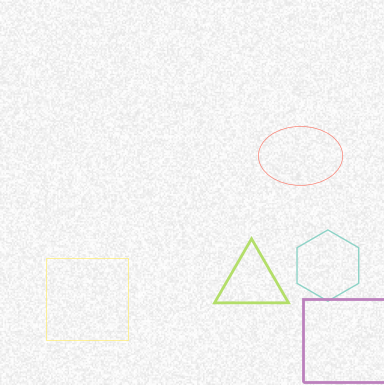[{"shape": "hexagon", "thickness": 1, "radius": 0.46, "center": [0.852, 0.31]}, {"shape": "oval", "thickness": 0.5, "radius": 0.55, "center": [0.781, 0.595]}, {"shape": "triangle", "thickness": 2, "radius": 0.55, "center": [0.653, 0.269]}, {"shape": "square", "thickness": 2, "radius": 0.54, "center": [0.894, 0.115]}, {"shape": "square", "thickness": 0.5, "radius": 0.53, "center": [0.226, 0.222]}]